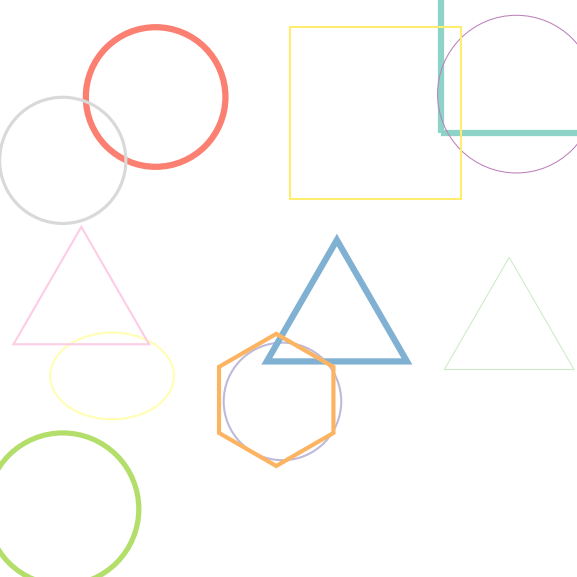[{"shape": "square", "thickness": 3, "radius": 0.65, "center": [0.894, 0.898]}, {"shape": "oval", "thickness": 1, "radius": 0.54, "center": [0.194, 0.348]}, {"shape": "circle", "thickness": 1, "radius": 0.51, "center": [0.489, 0.304]}, {"shape": "circle", "thickness": 3, "radius": 0.6, "center": [0.269, 0.831]}, {"shape": "triangle", "thickness": 3, "radius": 0.7, "center": [0.583, 0.443]}, {"shape": "hexagon", "thickness": 2, "radius": 0.57, "center": [0.478, 0.307]}, {"shape": "circle", "thickness": 2.5, "radius": 0.66, "center": [0.109, 0.118]}, {"shape": "triangle", "thickness": 1, "radius": 0.68, "center": [0.141, 0.471]}, {"shape": "circle", "thickness": 1.5, "radius": 0.55, "center": [0.109, 0.721]}, {"shape": "circle", "thickness": 0.5, "radius": 0.68, "center": [0.894, 0.836]}, {"shape": "triangle", "thickness": 0.5, "radius": 0.65, "center": [0.882, 0.424]}, {"shape": "square", "thickness": 1, "radius": 0.74, "center": [0.65, 0.804]}]